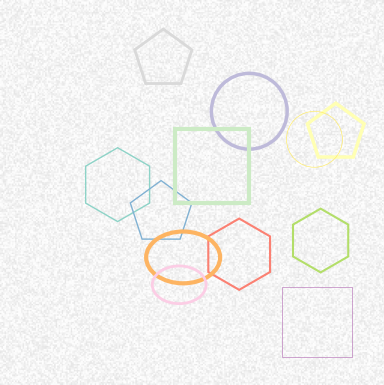[{"shape": "hexagon", "thickness": 1, "radius": 0.48, "center": [0.306, 0.52]}, {"shape": "pentagon", "thickness": 2.5, "radius": 0.39, "center": [0.872, 0.655]}, {"shape": "circle", "thickness": 2.5, "radius": 0.49, "center": [0.647, 0.711]}, {"shape": "hexagon", "thickness": 1.5, "radius": 0.46, "center": [0.621, 0.34]}, {"shape": "pentagon", "thickness": 1, "radius": 0.42, "center": [0.418, 0.447]}, {"shape": "oval", "thickness": 3, "radius": 0.48, "center": [0.476, 0.331]}, {"shape": "hexagon", "thickness": 1.5, "radius": 0.41, "center": [0.833, 0.375]}, {"shape": "oval", "thickness": 2, "radius": 0.35, "center": [0.465, 0.26]}, {"shape": "pentagon", "thickness": 2, "radius": 0.39, "center": [0.424, 0.846]}, {"shape": "square", "thickness": 0.5, "radius": 0.45, "center": [0.822, 0.164]}, {"shape": "square", "thickness": 3, "radius": 0.48, "center": [0.55, 0.569]}, {"shape": "circle", "thickness": 0.5, "radius": 0.36, "center": [0.817, 0.638]}]